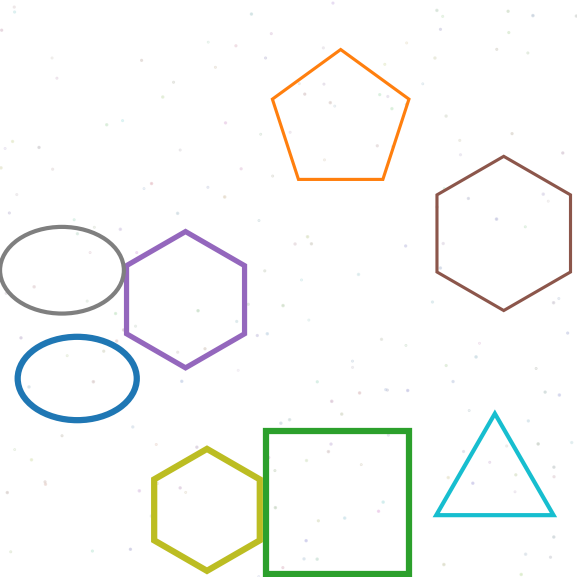[{"shape": "oval", "thickness": 3, "radius": 0.52, "center": [0.134, 0.344]}, {"shape": "pentagon", "thickness": 1.5, "radius": 0.62, "center": [0.59, 0.789]}, {"shape": "square", "thickness": 3, "radius": 0.62, "center": [0.585, 0.129]}, {"shape": "hexagon", "thickness": 2.5, "radius": 0.59, "center": [0.321, 0.48]}, {"shape": "hexagon", "thickness": 1.5, "radius": 0.67, "center": [0.872, 0.595]}, {"shape": "oval", "thickness": 2, "radius": 0.54, "center": [0.107, 0.531]}, {"shape": "hexagon", "thickness": 3, "radius": 0.53, "center": [0.358, 0.116]}, {"shape": "triangle", "thickness": 2, "radius": 0.59, "center": [0.857, 0.166]}]